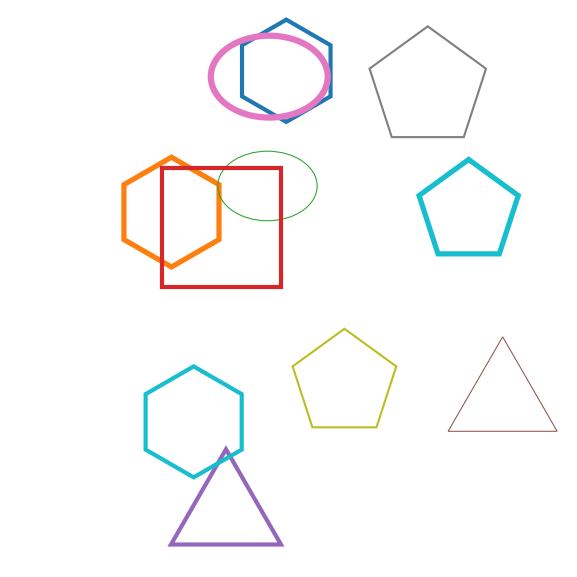[{"shape": "hexagon", "thickness": 2, "radius": 0.44, "center": [0.496, 0.877]}, {"shape": "hexagon", "thickness": 2.5, "radius": 0.48, "center": [0.297, 0.632]}, {"shape": "oval", "thickness": 0.5, "radius": 0.43, "center": [0.463, 0.677]}, {"shape": "square", "thickness": 2, "radius": 0.51, "center": [0.383, 0.605]}, {"shape": "triangle", "thickness": 2, "radius": 0.55, "center": [0.391, 0.111]}, {"shape": "triangle", "thickness": 0.5, "radius": 0.55, "center": [0.87, 0.307]}, {"shape": "oval", "thickness": 3, "radius": 0.51, "center": [0.466, 0.866]}, {"shape": "pentagon", "thickness": 1, "radius": 0.53, "center": [0.741, 0.847]}, {"shape": "pentagon", "thickness": 1, "radius": 0.47, "center": [0.596, 0.336]}, {"shape": "hexagon", "thickness": 2, "radius": 0.48, "center": [0.335, 0.269]}, {"shape": "pentagon", "thickness": 2.5, "radius": 0.45, "center": [0.812, 0.633]}]